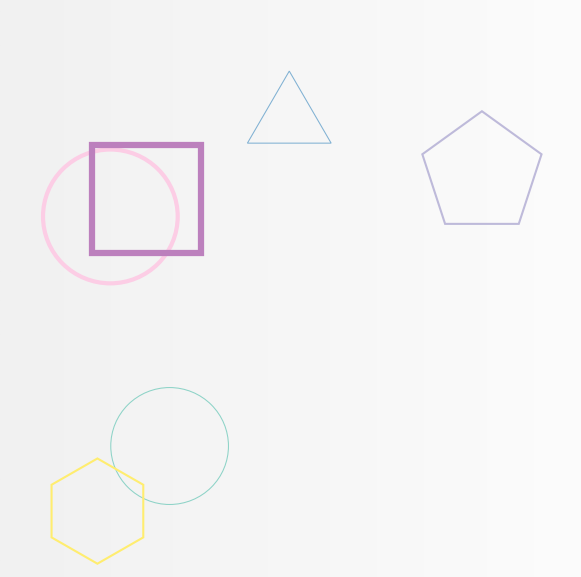[{"shape": "circle", "thickness": 0.5, "radius": 0.51, "center": [0.292, 0.227]}, {"shape": "pentagon", "thickness": 1, "radius": 0.54, "center": [0.829, 0.699]}, {"shape": "triangle", "thickness": 0.5, "radius": 0.42, "center": [0.498, 0.793]}, {"shape": "circle", "thickness": 2, "radius": 0.58, "center": [0.19, 0.624]}, {"shape": "square", "thickness": 3, "radius": 0.47, "center": [0.252, 0.654]}, {"shape": "hexagon", "thickness": 1, "radius": 0.46, "center": [0.168, 0.114]}]